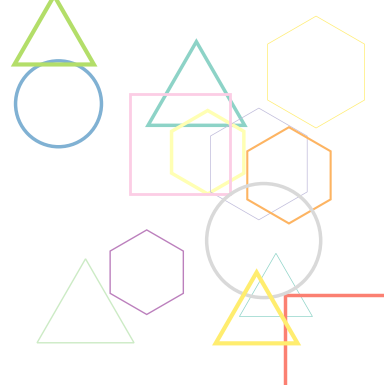[{"shape": "triangle", "thickness": 0.5, "radius": 0.55, "center": [0.717, 0.233]}, {"shape": "triangle", "thickness": 2.5, "radius": 0.72, "center": [0.51, 0.747]}, {"shape": "hexagon", "thickness": 2.5, "radius": 0.54, "center": [0.539, 0.605]}, {"shape": "hexagon", "thickness": 0.5, "radius": 0.73, "center": [0.672, 0.574]}, {"shape": "square", "thickness": 2.5, "radius": 0.66, "center": [0.872, 0.104]}, {"shape": "circle", "thickness": 2.5, "radius": 0.56, "center": [0.152, 0.73]}, {"shape": "hexagon", "thickness": 1.5, "radius": 0.62, "center": [0.751, 0.545]}, {"shape": "triangle", "thickness": 3, "radius": 0.6, "center": [0.141, 0.892]}, {"shape": "square", "thickness": 2, "radius": 0.65, "center": [0.468, 0.626]}, {"shape": "circle", "thickness": 2.5, "radius": 0.74, "center": [0.685, 0.375]}, {"shape": "hexagon", "thickness": 1, "radius": 0.55, "center": [0.381, 0.293]}, {"shape": "triangle", "thickness": 1, "radius": 0.73, "center": [0.222, 0.182]}, {"shape": "triangle", "thickness": 3, "radius": 0.61, "center": [0.667, 0.17]}, {"shape": "hexagon", "thickness": 0.5, "radius": 0.73, "center": [0.821, 0.813]}]